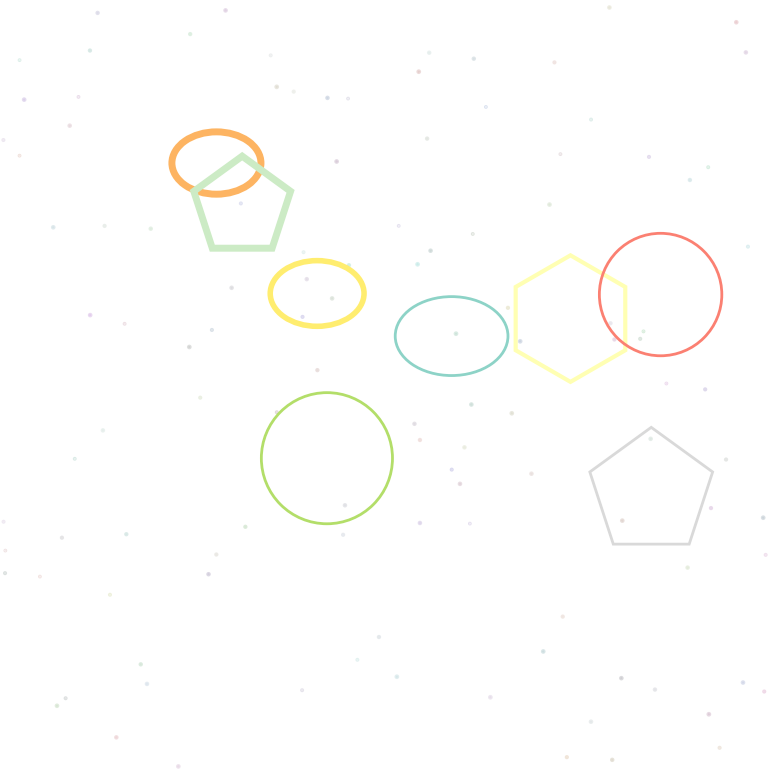[{"shape": "oval", "thickness": 1, "radius": 0.37, "center": [0.586, 0.564]}, {"shape": "hexagon", "thickness": 1.5, "radius": 0.41, "center": [0.741, 0.586]}, {"shape": "circle", "thickness": 1, "radius": 0.4, "center": [0.858, 0.617]}, {"shape": "oval", "thickness": 2.5, "radius": 0.29, "center": [0.281, 0.788]}, {"shape": "circle", "thickness": 1, "radius": 0.43, "center": [0.425, 0.405]}, {"shape": "pentagon", "thickness": 1, "radius": 0.42, "center": [0.846, 0.361]}, {"shape": "pentagon", "thickness": 2.5, "radius": 0.33, "center": [0.315, 0.731]}, {"shape": "oval", "thickness": 2, "radius": 0.3, "center": [0.412, 0.619]}]